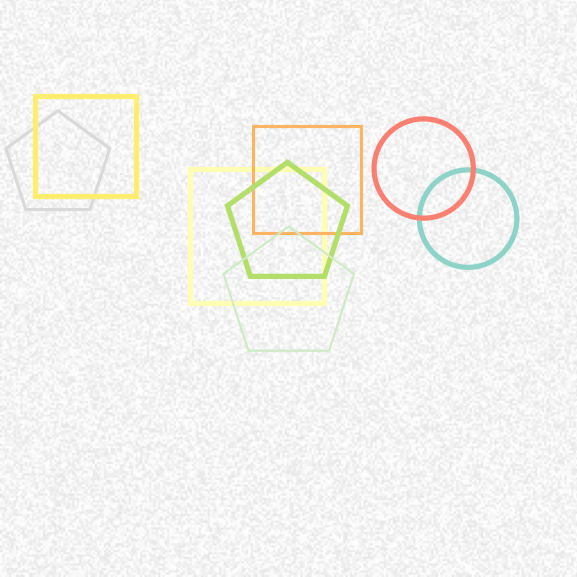[{"shape": "circle", "thickness": 2.5, "radius": 0.42, "center": [0.811, 0.621]}, {"shape": "square", "thickness": 2.5, "radius": 0.58, "center": [0.445, 0.591]}, {"shape": "circle", "thickness": 2.5, "radius": 0.43, "center": [0.734, 0.707]}, {"shape": "square", "thickness": 1.5, "radius": 0.46, "center": [0.532, 0.688]}, {"shape": "pentagon", "thickness": 2.5, "radius": 0.55, "center": [0.498, 0.609]}, {"shape": "pentagon", "thickness": 1.5, "radius": 0.47, "center": [0.1, 0.713]}, {"shape": "pentagon", "thickness": 1, "radius": 0.59, "center": [0.5, 0.488]}, {"shape": "square", "thickness": 2.5, "radius": 0.43, "center": [0.148, 0.746]}]